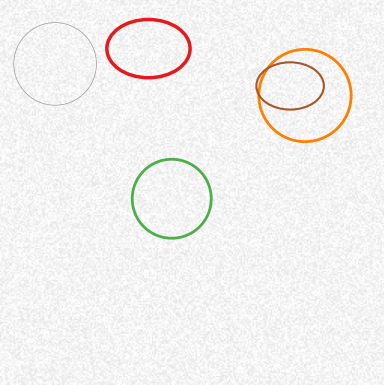[{"shape": "oval", "thickness": 2.5, "radius": 0.54, "center": [0.386, 0.874]}, {"shape": "circle", "thickness": 2, "radius": 0.51, "center": [0.446, 0.484]}, {"shape": "circle", "thickness": 2, "radius": 0.6, "center": [0.792, 0.752]}, {"shape": "oval", "thickness": 1.5, "radius": 0.44, "center": [0.754, 0.777]}, {"shape": "circle", "thickness": 0.5, "radius": 0.54, "center": [0.143, 0.834]}]